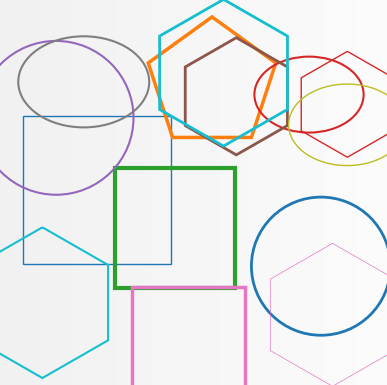[{"shape": "square", "thickness": 1, "radius": 0.96, "center": [0.251, 0.506]}, {"shape": "circle", "thickness": 2, "radius": 0.9, "center": [0.828, 0.309]}, {"shape": "pentagon", "thickness": 2.5, "radius": 0.87, "center": [0.547, 0.783]}, {"shape": "square", "thickness": 3, "radius": 0.78, "center": [0.451, 0.408]}, {"shape": "oval", "thickness": 1.5, "radius": 0.7, "center": [0.797, 0.754]}, {"shape": "hexagon", "thickness": 1, "radius": 0.69, "center": [0.896, 0.729]}, {"shape": "circle", "thickness": 1.5, "radius": 1.0, "center": [0.145, 0.694]}, {"shape": "hexagon", "thickness": 2, "radius": 0.76, "center": [0.61, 0.75]}, {"shape": "square", "thickness": 2.5, "radius": 0.73, "center": [0.488, 0.109]}, {"shape": "hexagon", "thickness": 0.5, "radius": 0.93, "center": [0.858, 0.182]}, {"shape": "oval", "thickness": 1.5, "radius": 0.84, "center": [0.216, 0.787]}, {"shape": "oval", "thickness": 1, "radius": 0.76, "center": [0.896, 0.676]}, {"shape": "hexagon", "thickness": 1.5, "radius": 0.98, "center": [0.109, 0.214]}, {"shape": "hexagon", "thickness": 2, "radius": 0.95, "center": [0.577, 0.811]}]